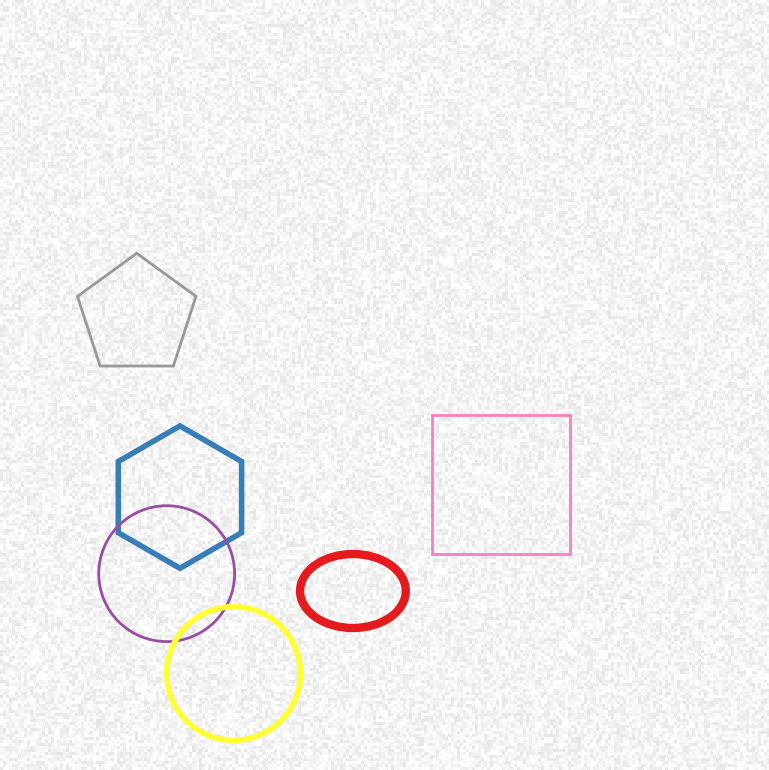[{"shape": "oval", "thickness": 3, "radius": 0.34, "center": [0.458, 0.232]}, {"shape": "hexagon", "thickness": 2, "radius": 0.46, "center": [0.234, 0.354]}, {"shape": "circle", "thickness": 1, "radius": 0.44, "center": [0.216, 0.255]}, {"shape": "circle", "thickness": 2, "radius": 0.43, "center": [0.303, 0.125]}, {"shape": "square", "thickness": 1, "radius": 0.45, "center": [0.651, 0.371]}, {"shape": "pentagon", "thickness": 1, "radius": 0.4, "center": [0.178, 0.59]}]